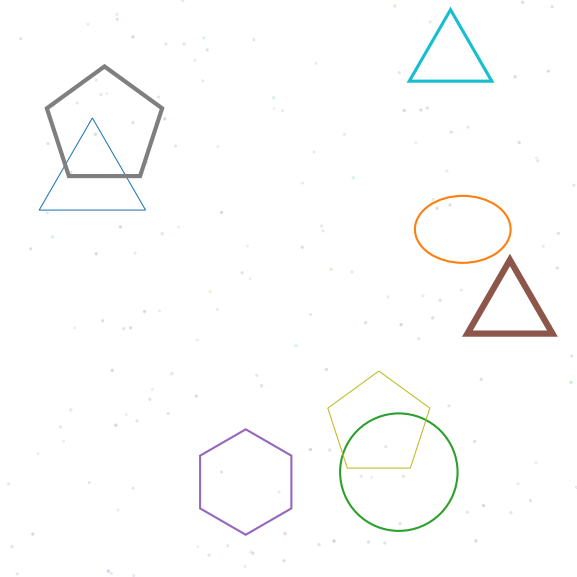[{"shape": "triangle", "thickness": 0.5, "radius": 0.53, "center": [0.16, 0.689]}, {"shape": "oval", "thickness": 1, "radius": 0.41, "center": [0.801, 0.602]}, {"shape": "circle", "thickness": 1, "radius": 0.51, "center": [0.691, 0.182]}, {"shape": "hexagon", "thickness": 1, "radius": 0.46, "center": [0.426, 0.164]}, {"shape": "triangle", "thickness": 3, "radius": 0.43, "center": [0.883, 0.464]}, {"shape": "pentagon", "thickness": 2, "radius": 0.52, "center": [0.181, 0.779]}, {"shape": "pentagon", "thickness": 0.5, "radius": 0.46, "center": [0.656, 0.264]}, {"shape": "triangle", "thickness": 1.5, "radius": 0.41, "center": [0.78, 0.9]}]